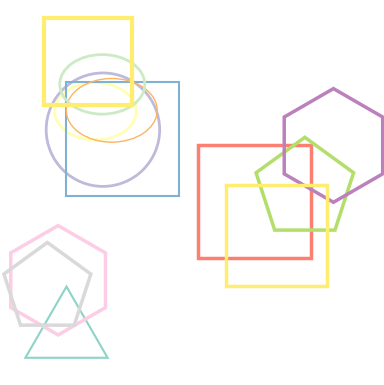[{"shape": "triangle", "thickness": 1.5, "radius": 0.62, "center": [0.173, 0.132]}, {"shape": "oval", "thickness": 2, "radius": 0.53, "center": [0.248, 0.711]}, {"shape": "circle", "thickness": 2, "radius": 0.74, "center": [0.267, 0.663]}, {"shape": "square", "thickness": 2.5, "radius": 0.73, "center": [0.661, 0.476]}, {"shape": "square", "thickness": 1.5, "radius": 0.73, "center": [0.319, 0.639]}, {"shape": "oval", "thickness": 1, "radius": 0.59, "center": [0.29, 0.713]}, {"shape": "pentagon", "thickness": 2.5, "radius": 0.67, "center": [0.792, 0.51]}, {"shape": "hexagon", "thickness": 2.5, "radius": 0.71, "center": [0.151, 0.272]}, {"shape": "pentagon", "thickness": 2.5, "radius": 0.59, "center": [0.123, 0.251]}, {"shape": "hexagon", "thickness": 2.5, "radius": 0.74, "center": [0.866, 0.622]}, {"shape": "oval", "thickness": 2, "radius": 0.55, "center": [0.266, 0.781]}, {"shape": "square", "thickness": 3, "radius": 0.57, "center": [0.229, 0.841]}, {"shape": "square", "thickness": 2.5, "radius": 0.66, "center": [0.719, 0.387]}]